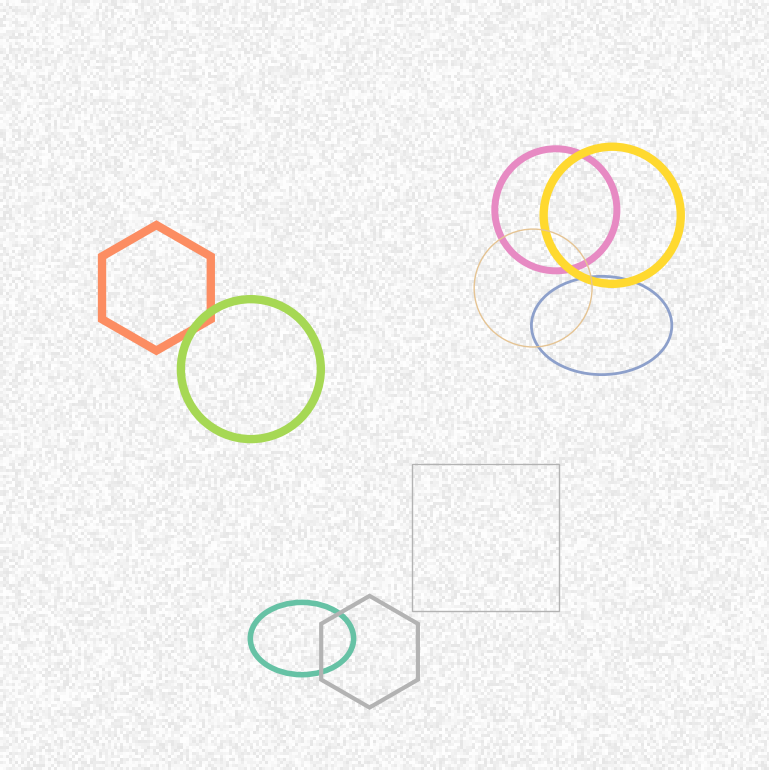[{"shape": "oval", "thickness": 2, "radius": 0.34, "center": [0.392, 0.171]}, {"shape": "hexagon", "thickness": 3, "radius": 0.41, "center": [0.203, 0.626]}, {"shape": "oval", "thickness": 1, "radius": 0.46, "center": [0.781, 0.577]}, {"shape": "circle", "thickness": 2.5, "radius": 0.4, "center": [0.722, 0.728]}, {"shape": "circle", "thickness": 3, "radius": 0.45, "center": [0.326, 0.521]}, {"shape": "circle", "thickness": 3, "radius": 0.45, "center": [0.795, 0.72]}, {"shape": "circle", "thickness": 0.5, "radius": 0.38, "center": [0.692, 0.626]}, {"shape": "hexagon", "thickness": 1.5, "radius": 0.36, "center": [0.48, 0.154]}, {"shape": "square", "thickness": 0.5, "radius": 0.48, "center": [0.63, 0.302]}]